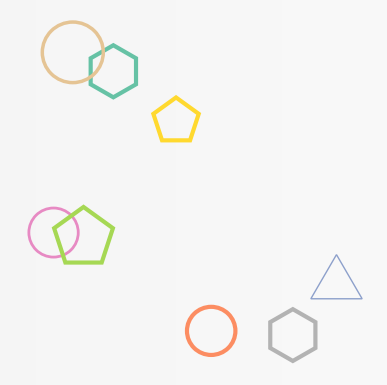[{"shape": "hexagon", "thickness": 3, "radius": 0.34, "center": [0.292, 0.815]}, {"shape": "circle", "thickness": 3, "radius": 0.31, "center": [0.545, 0.141]}, {"shape": "triangle", "thickness": 1, "radius": 0.38, "center": [0.868, 0.262]}, {"shape": "circle", "thickness": 2, "radius": 0.32, "center": [0.138, 0.396]}, {"shape": "pentagon", "thickness": 3, "radius": 0.4, "center": [0.216, 0.383]}, {"shape": "pentagon", "thickness": 3, "radius": 0.31, "center": [0.454, 0.685]}, {"shape": "circle", "thickness": 2.5, "radius": 0.39, "center": [0.188, 0.864]}, {"shape": "hexagon", "thickness": 3, "radius": 0.34, "center": [0.756, 0.13]}]